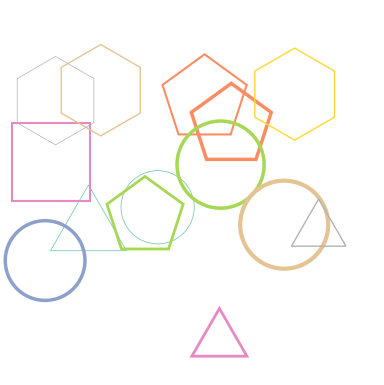[{"shape": "triangle", "thickness": 0.5, "radius": 0.57, "center": [0.23, 0.406]}, {"shape": "circle", "thickness": 0.5, "radius": 0.48, "center": [0.409, 0.462]}, {"shape": "pentagon", "thickness": 1.5, "radius": 0.58, "center": [0.531, 0.744]}, {"shape": "pentagon", "thickness": 2.5, "radius": 0.55, "center": [0.601, 0.674]}, {"shape": "circle", "thickness": 2.5, "radius": 0.52, "center": [0.117, 0.323]}, {"shape": "triangle", "thickness": 2, "radius": 0.41, "center": [0.57, 0.116]}, {"shape": "square", "thickness": 1.5, "radius": 0.51, "center": [0.133, 0.579]}, {"shape": "circle", "thickness": 2.5, "radius": 0.57, "center": [0.573, 0.572]}, {"shape": "pentagon", "thickness": 2, "radius": 0.52, "center": [0.377, 0.437]}, {"shape": "hexagon", "thickness": 1, "radius": 0.6, "center": [0.765, 0.756]}, {"shape": "hexagon", "thickness": 1, "radius": 0.59, "center": [0.262, 0.766]}, {"shape": "circle", "thickness": 3, "radius": 0.57, "center": [0.738, 0.416]}, {"shape": "hexagon", "thickness": 0.5, "radius": 0.57, "center": [0.144, 0.738]}, {"shape": "triangle", "thickness": 1, "radius": 0.41, "center": [0.828, 0.401]}]